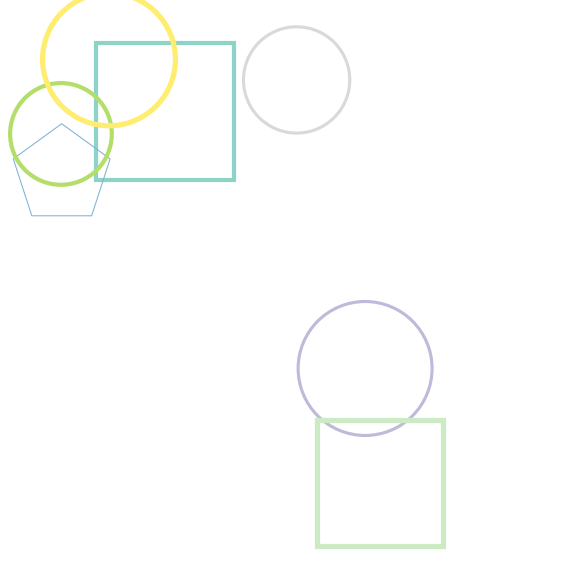[{"shape": "square", "thickness": 2, "radius": 0.6, "center": [0.286, 0.806]}, {"shape": "circle", "thickness": 1.5, "radius": 0.58, "center": [0.632, 0.361]}, {"shape": "pentagon", "thickness": 0.5, "radius": 0.44, "center": [0.107, 0.697]}, {"shape": "circle", "thickness": 2, "radius": 0.44, "center": [0.106, 0.767]}, {"shape": "circle", "thickness": 1.5, "radius": 0.46, "center": [0.514, 0.861]}, {"shape": "square", "thickness": 2.5, "radius": 0.55, "center": [0.658, 0.163]}, {"shape": "circle", "thickness": 2.5, "radius": 0.58, "center": [0.189, 0.896]}]